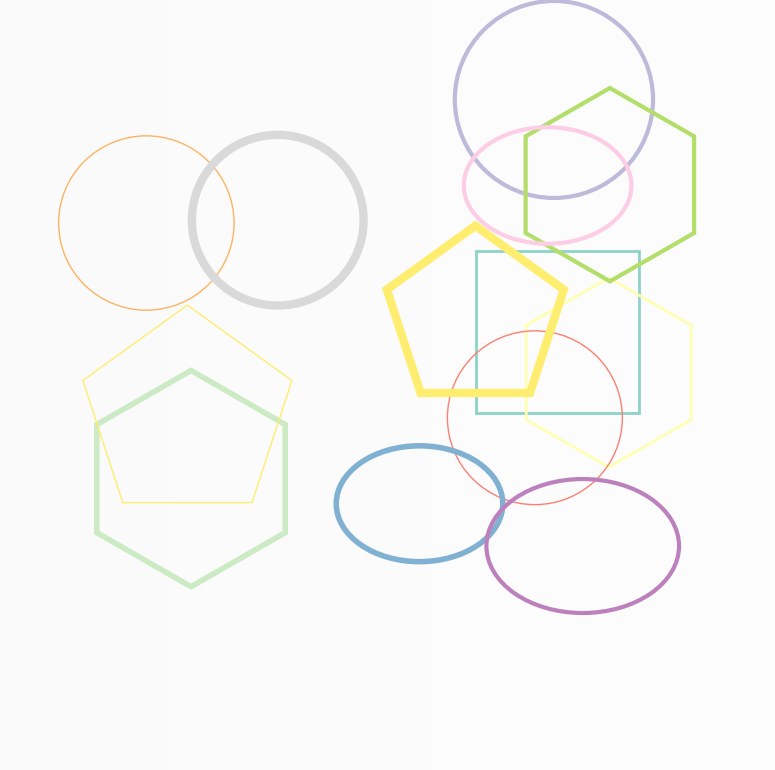[{"shape": "square", "thickness": 1, "radius": 0.53, "center": [0.72, 0.569]}, {"shape": "hexagon", "thickness": 1, "radius": 0.61, "center": [0.785, 0.516]}, {"shape": "circle", "thickness": 1.5, "radius": 0.64, "center": [0.715, 0.871]}, {"shape": "circle", "thickness": 0.5, "radius": 0.56, "center": [0.69, 0.457]}, {"shape": "oval", "thickness": 2, "radius": 0.54, "center": [0.541, 0.346]}, {"shape": "circle", "thickness": 0.5, "radius": 0.57, "center": [0.189, 0.71]}, {"shape": "hexagon", "thickness": 1.5, "radius": 0.63, "center": [0.787, 0.76]}, {"shape": "oval", "thickness": 1.5, "radius": 0.54, "center": [0.707, 0.759]}, {"shape": "circle", "thickness": 3, "radius": 0.55, "center": [0.358, 0.714]}, {"shape": "oval", "thickness": 1.5, "radius": 0.62, "center": [0.752, 0.291]}, {"shape": "hexagon", "thickness": 2, "radius": 0.7, "center": [0.246, 0.378]}, {"shape": "pentagon", "thickness": 0.5, "radius": 0.71, "center": [0.242, 0.462]}, {"shape": "pentagon", "thickness": 3, "radius": 0.6, "center": [0.613, 0.587]}]